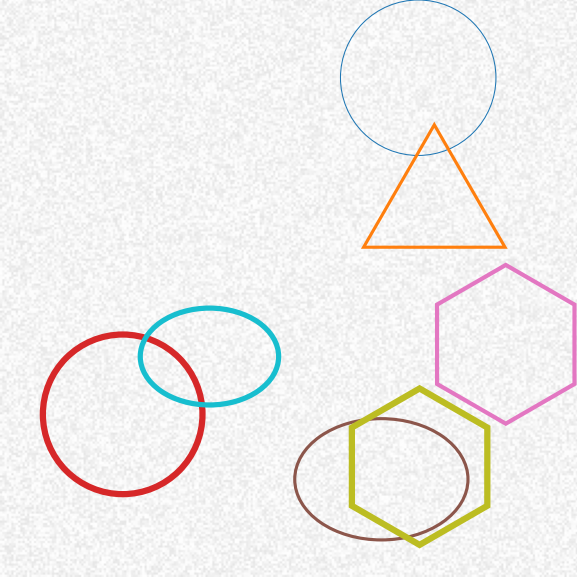[{"shape": "circle", "thickness": 0.5, "radius": 0.67, "center": [0.724, 0.865]}, {"shape": "triangle", "thickness": 1.5, "radius": 0.71, "center": [0.752, 0.642]}, {"shape": "circle", "thickness": 3, "radius": 0.69, "center": [0.212, 0.282]}, {"shape": "oval", "thickness": 1.5, "radius": 0.75, "center": [0.66, 0.169]}, {"shape": "hexagon", "thickness": 2, "radius": 0.69, "center": [0.876, 0.403]}, {"shape": "hexagon", "thickness": 3, "radius": 0.68, "center": [0.727, 0.191]}, {"shape": "oval", "thickness": 2.5, "radius": 0.6, "center": [0.363, 0.382]}]